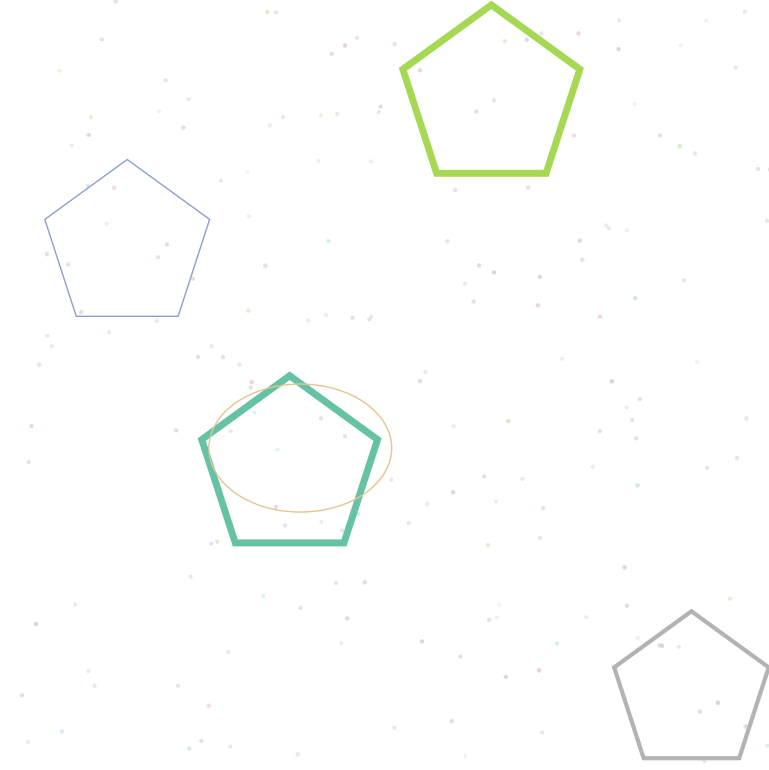[{"shape": "pentagon", "thickness": 2.5, "radius": 0.6, "center": [0.376, 0.392]}, {"shape": "pentagon", "thickness": 0.5, "radius": 0.56, "center": [0.165, 0.68]}, {"shape": "pentagon", "thickness": 2.5, "radius": 0.6, "center": [0.638, 0.873]}, {"shape": "oval", "thickness": 0.5, "radius": 0.59, "center": [0.39, 0.418]}, {"shape": "pentagon", "thickness": 1.5, "radius": 0.53, "center": [0.898, 0.101]}]